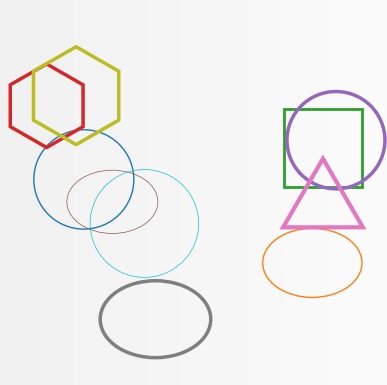[{"shape": "circle", "thickness": 1, "radius": 0.65, "center": [0.216, 0.534]}, {"shape": "oval", "thickness": 1, "radius": 0.64, "center": [0.806, 0.317]}, {"shape": "square", "thickness": 2, "radius": 0.5, "center": [0.833, 0.616]}, {"shape": "hexagon", "thickness": 2.5, "radius": 0.54, "center": [0.12, 0.725]}, {"shape": "circle", "thickness": 2.5, "radius": 0.63, "center": [0.867, 0.636]}, {"shape": "oval", "thickness": 0.5, "radius": 0.59, "center": [0.29, 0.476]}, {"shape": "triangle", "thickness": 3, "radius": 0.59, "center": [0.833, 0.469]}, {"shape": "oval", "thickness": 2.5, "radius": 0.71, "center": [0.401, 0.171]}, {"shape": "hexagon", "thickness": 2.5, "radius": 0.64, "center": [0.196, 0.751]}, {"shape": "circle", "thickness": 0.5, "radius": 0.7, "center": [0.373, 0.42]}]